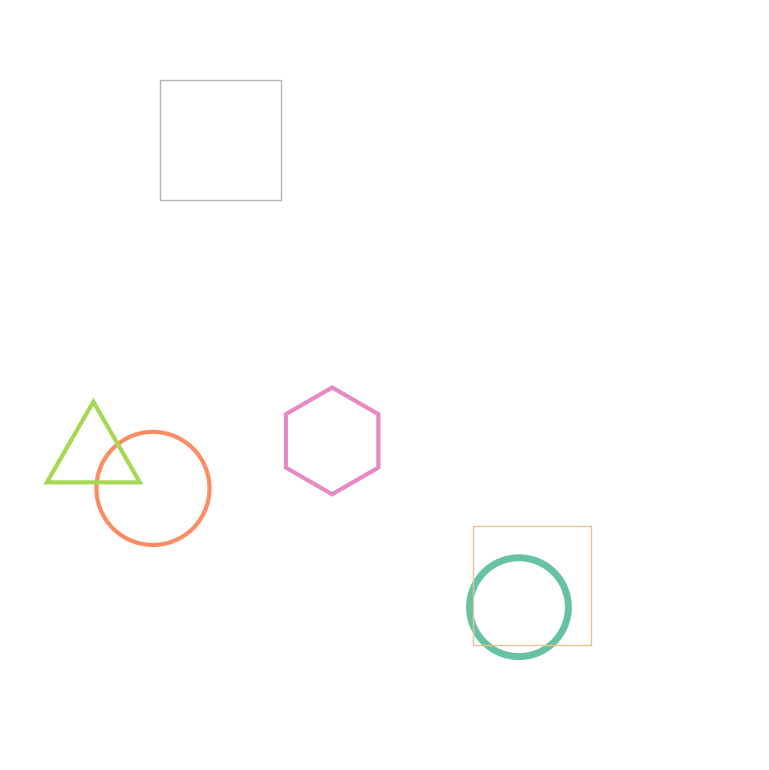[{"shape": "circle", "thickness": 2.5, "radius": 0.32, "center": [0.674, 0.211]}, {"shape": "circle", "thickness": 1.5, "radius": 0.37, "center": [0.199, 0.366]}, {"shape": "hexagon", "thickness": 1.5, "radius": 0.35, "center": [0.431, 0.427]}, {"shape": "triangle", "thickness": 1.5, "radius": 0.35, "center": [0.121, 0.408]}, {"shape": "square", "thickness": 0.5, "radius": 0.38, "center": [0.691, 0.239]}, {"shape": "square", "thickness": 0.5, "radius": 0.39, "center": [0.286, 0.819]}]